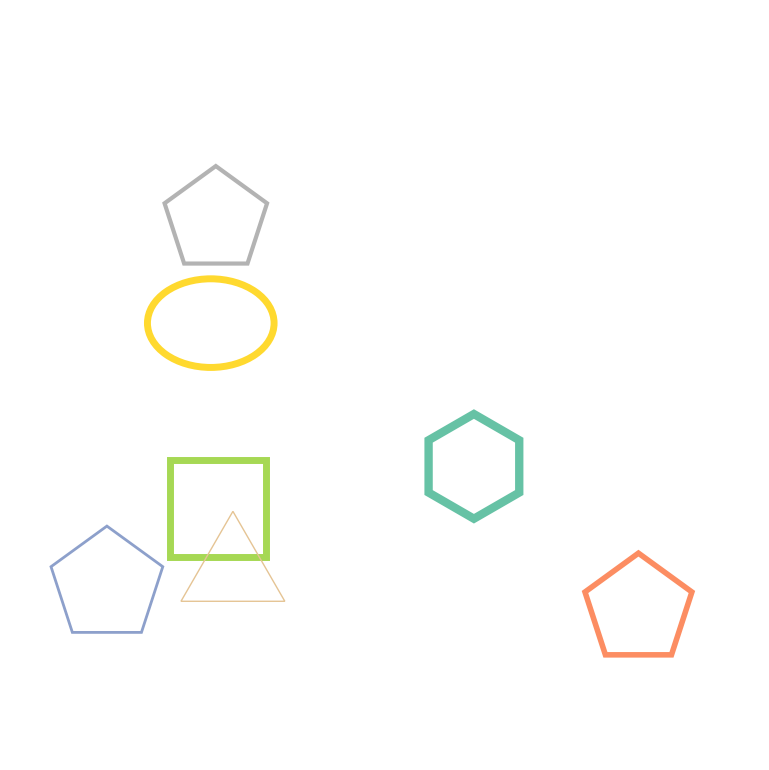[{"shape": "hexagon", "thickness": 3, "radius": 0.34, "center": [0.615, 0.394]}, {"shape": "pentagon", "thickness": 2, "radius": 0.36, "center": [0.829, 0.209]}, {"shape": "pentagon", "thickness": 1, "radius": 0.38, "center": [0.139, 0.24]}, {"shape": "square", "thickness": 2.5, "radius": 0.31, "center": [0.283, 0.339]}, {"shape": "oval", "thickness": 2.5, "radius": 0.41, "center": [0.274, 0.58]}, {"shape": "triangle", "thickness": 0.5, "radius": 0.39, "center": [0.302, 0.258]}, {"shape": "pentagon", "thickness": 1.5, "radius": 0.35, "center": [0.28, 0.714]}]